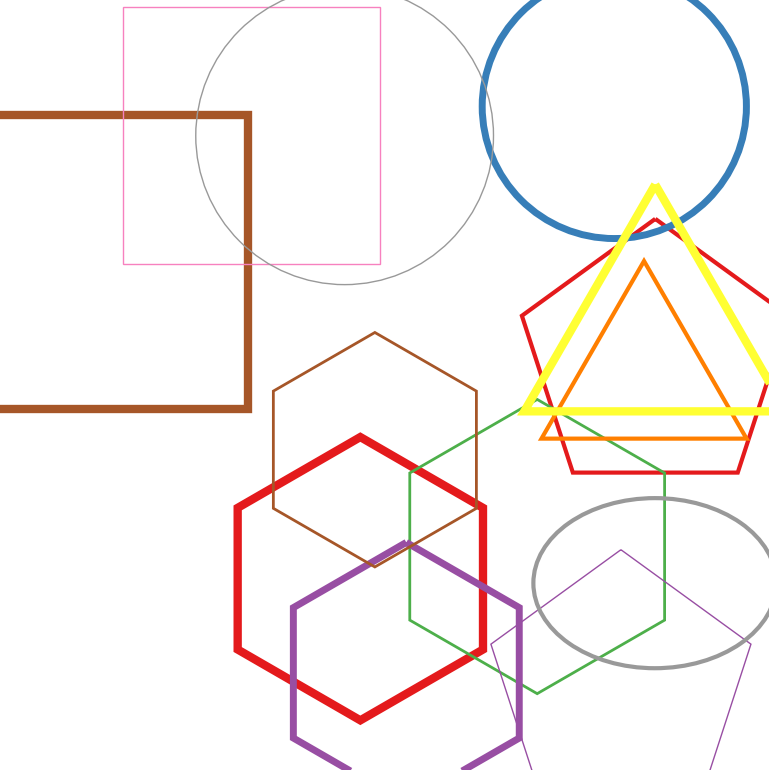[{"shape": "hexagon", "thickness": 3, "radius": 0.92, "center": [0.468, 0.248]}, {"shape": "pentagon", "thickness": 1.5, "radius": 0.91, "center": [0.851, 0.534]}, {"shape": "circle", "thickness": 2.5, "radius": 0.86, "center": [0.798, 0.862]}, {"shape": "hexagon", "thickness": 1, "radius": 0.96, "center": [0.698, 0.29]}, {"shape": "hexagon", "thickness": 2.5, "radius": 0.85, "center": [0.528, 0.126]}, {"shape": "pentagon", "thickness": 0.5, "radius": 0.89, "center": [0.806, 0.109]}, {"shape": "triangle", "thickness": 1.5, "radius": 0.77, "center": [0.836, 0.507]}, {"shape": "triangle", "thickness": 3, "radius": 0.98, "center": [0.851, 0.564]}, {"shape": "square", "thickness": 3, "radius": 0.95, "center": [0.132, 0.66]}, {"shape": "hexagon", "thickness": 1, "radius": 0.76, "center": [0.487, 0.416]}, {"shape": "square", "thickness": 0.5, "radius": 0.84, "center": [0.326, 0.824]}, {"shape": "circle", "thickness": 0.5, "radius": 0.97, "center": [0.448, 0.824]}, {"shape": "oval", "thickness": 1.5, "radius": 0.79, "center": [0.85, 0.243]}]